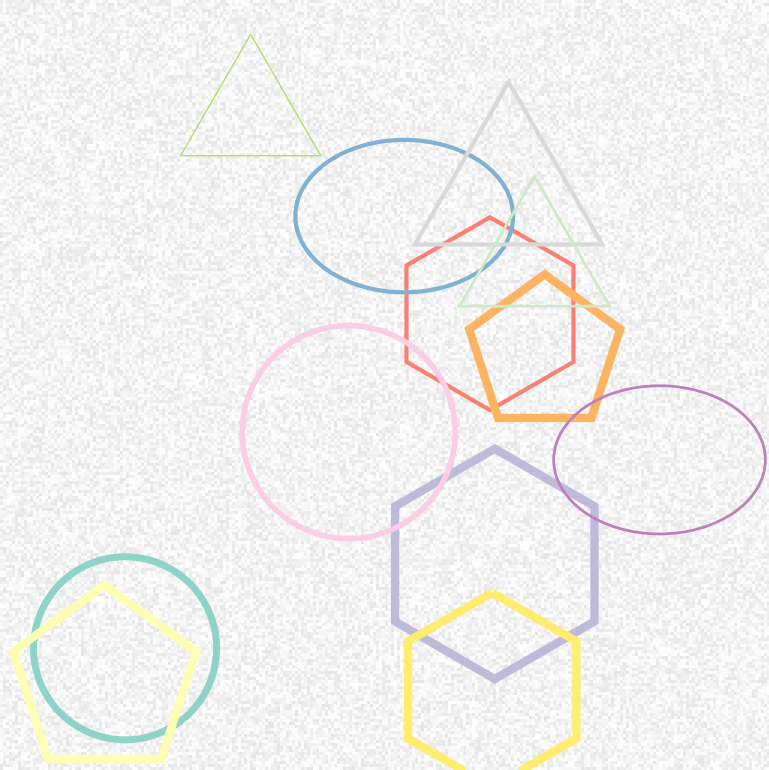[{"shape": "circle", "thickness": 2.5, "radius": 0.59, "center": [0.162, 0.158]}, {"shape": "pentagon", "thickness": 3, "radius": 0.62, "center": [0.136, 0.115]}, {"shape": "hexagon", "thickness": 3, "radius": 0.75, "center": [0.643, 0.268]}, {"shape": "hexagon", "thickness": 1.5, "radius": 0.63, "center": [0.636, 0.593]}, {"shape": "oval", "thickness": 1.5, "radius": 0.71, "center": [0.525, 0.719]}, {"shape": "pentagon", "thickness": 3, "radius": 0.52, "center": [0.707, 0.541]}, {"shape": "triangle", "thickness": 0.5, "radius": 0.53, "center": [0.326, 0.85]}, {"shape": "circle", "thickness": 2, "radius": 0.69, "center": [0.453, 0.439]}, {"shape": "triangle", "thickness": 1.5, "radius": 0.7, "center": [0.661, 0.753]}, {"shape": "oval", "thickness": 1, "radius": 0.69, "center": [0.857, 0.403]}, {"shape": "triangle", "thickness": 1, "radius": 0.56, "center": [0.694, 0.659]}, {"shape": "hexagon", "thickness": 3, "radius": 0.63, "center": [0.639, 0.104]}]